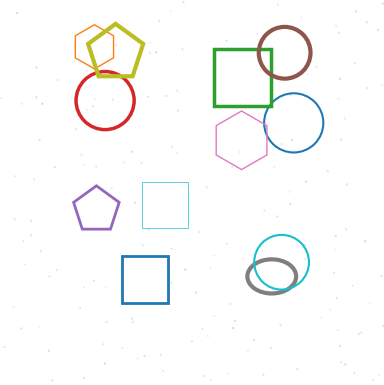[{"shape": "square", "thickness": 2, "radius": 0.3, "center": [0.377, 0.275]}, {"shape": "circle", "thickness": 1.5, "radius": 0.38, "center": [0.763, 0.681]}, {"shape": "hexagon", "thickness": 1, "radius": 0.29, "center": [0.245, 0.878]}, {"shape": "square", "thickness": 2.5, "radius": 0.37, "center": [0.629, 0.799]}, {"shape": "circle", "thickness": 2.5, "radius": 0.38, "center": [0.273, 0.739]}, {"shape": "pentagon", "thickness": 2, "radius": 0.31, "center": [0.25, 0.455]}, {"shape": "circle", "thickness": 3, "radius": 0.34, "center": [0.739, 0.863]}, {"shape": "hexagon", "thickness": 1, "radius": 0.38, "center": [0.627, 0.636]}, {"shape": "oval", "thickness": 3, "radius": 0.32, "center": [0.706, 0.282]}, {"shape": "pentagon", "thickness": 3, "radius": 0.38, "center": [0.3, 0.863]}, {"shape": "square", "thickness": 0.5, "radius": 0.3, "center": [0.429, 0.468]}, {"shape": "circle", "thickness": 1.5, "radius": 0.36, "center": [0.731, 0.319]}]